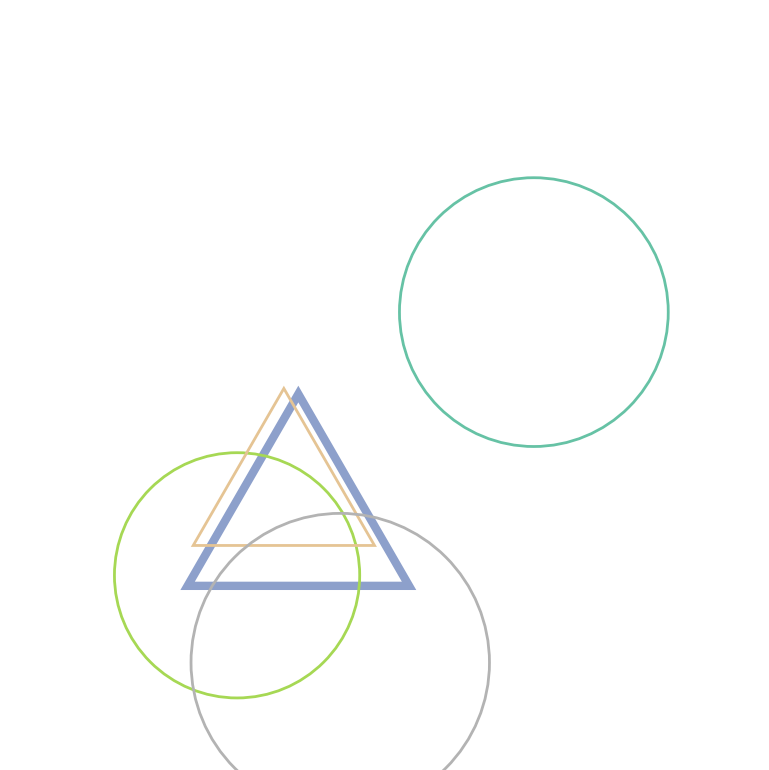[{"shape": "circle", "thickness": 1, "radius": 0.87, "center": [0.693, 0.595]}, {"shape": "triangle", "thickness": 3, "radius": 0.83, "center": [0.387, 0.322]}, {"shape": "circle", "thickness": 1, "radius": 0.8, "center": [0.308, 0.253]}, {"shape": "triangle", "thickness": 1, "radius": 0.68, "center": [0.369, 0.36]}, {"shape": "circle", "thickness": 1, "radius": 0.97, "center": [0.442, 0.139]}]